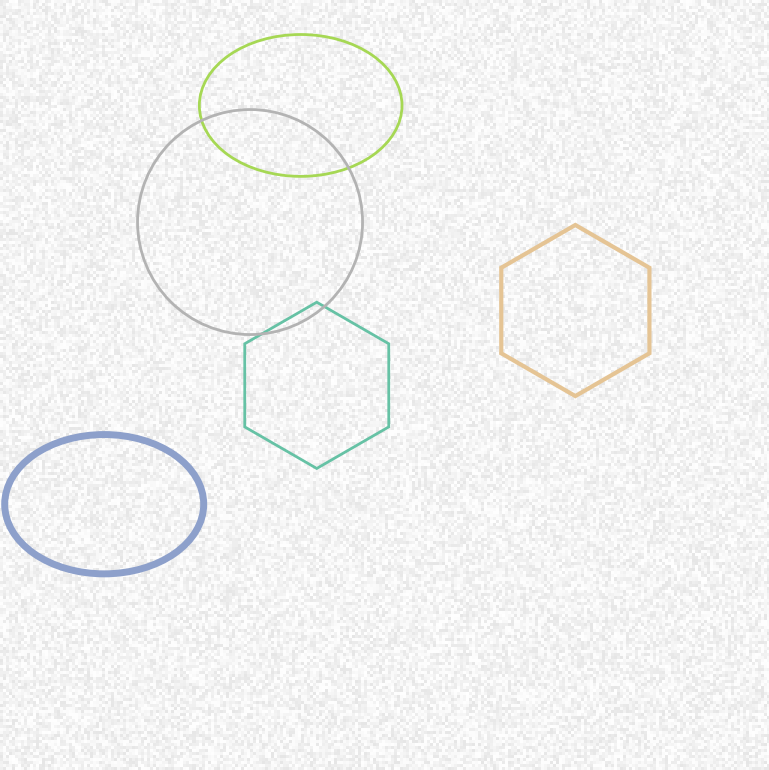[{"shape": "hexagon", "thickness": 1, "radius": 0.54, "center": [0.411, 0.5]}, {"shape": "oval", "thickness": 2.5, "radius": 0.65, "center": [0.135, 0.345]}, {"shape": "oval", "thickness": 1, "radius": 0.66, "center": [0.391, 0.863]}, {"shape": "hexagon", "thickness": 1.5, "radius": 0.56, "center": [0.747, 0.597]}, {"shape": "circle", "thickness": 1, "radius": 0.73, "center": [0.325, 0.712]}]